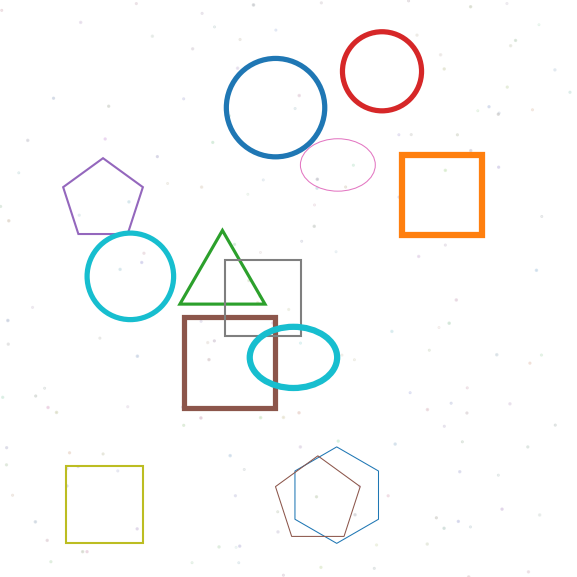[{"shape": "circle", "thickness": 2.5, "radius": 0.43, "center": [0.477, 0.813]}, {"shape": "hexagon", "thickness": 0.5, "radius": 0.42, "center": [0.583, 0.142]}, {"shape": "square", "thickness": 3, "radius": 0.35, "center": [0.765, 0.661]}, {"shape": "triangle", "thickness": 1.5, "radius": 0.43, "center": [0.385, 0.515]}, {"shape": "circle", "thickness": 2.5, "radius": 0.34, "center": [0.661, 0.876]}, {"shape": "pentagon", "thickness": 1, "radius": 0.36, "center": [0.178, 0.653]}, {"shape": "pentagon", "thickness": 0.5, "radius": 0.39, "center": [0.55, 0.133]}, {"shape": "square", "thickness": 2.5, "radius": 0.4, "center": [0.397, 0.371]}, {"shape": "oval", "thickness": 0.5, "radius": 0.32, "center": [0.585, 0.713]}, {"shape": "square", "thickness": 1, "radius": 0.33, "center": [0.455, 0.483]}, {"shape": "square", "thickness": 1, "radius": 0.33, "center": [0.181, 0.126]}, {"shape": "circle", "thickness": 2.5, "radius": 0.37, "center": [0.226, 0.521]}, {"shape": "oval", "thickness": 3, "radius": 0.38, "center": [0.508, 0.38]}]